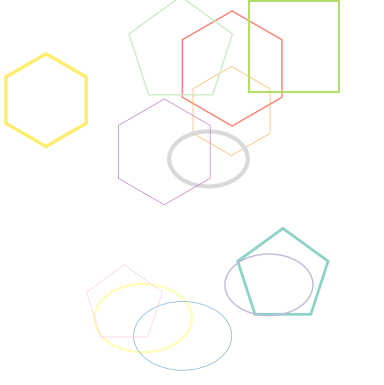[{"shape": "pentagon", "thickness": 2, "radius": 0.62, "center": [0.735, 0.283]}, {"shape": "oval", "thickness": 1.5, "radius": 0.63, "center": [0.372, 0.174]}, {"shape": "oval", "thickness": 1, "radius": 0.57, "center": [0.698, 0.26]}, {"shape": "hexagon", "thickness": 1, "radius": 0.75, "center": [0.603, 0.822]}, {"shape": "oval", "thickness": 0.5, "radius": 0.64, "center": [0.474, 0.128]}, {"shape": "hexagon", "thickness": 0.5, "radius": 0.58, "center": [0.601, 0.712]}, {"shape": "square", "thickness": 1.5, "radius": 0.58, "center": [0.763, 0.879]}, {"shape": "pentagon", "thickness": 0.5, "radius": 0.52, "center": [0.323, 0.209]}, {"shape": "oval", "thickness": 3, "radius": 0.51, "center": [0.541, 0.587]}, {"shape": "hexagon", "thickness": 0.5, "radius": 0.69, "center": [0.427, 0.606]}, {"shape": "pentagon", "thickness": 1, "radius": 0.71, "center": [0.469, 0.868]}, {"shape": "hexagon", "thickness": 2.5, "radius": 0.6, "center": [0.12, 0.74]}]